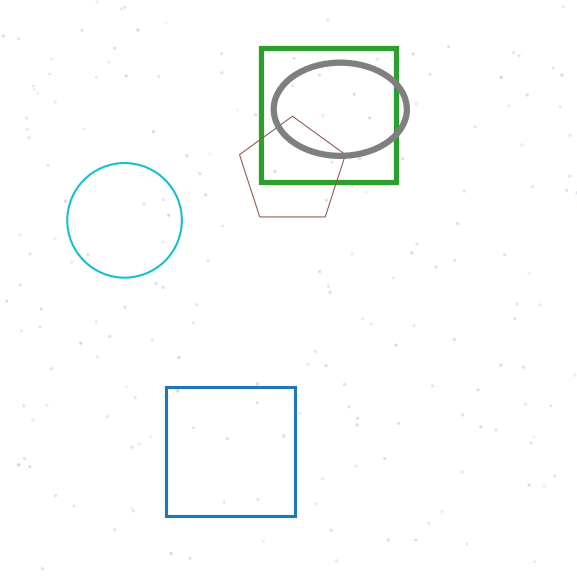[{"shape": "square", "thickness": 1.5, "radius": 0.56, "center": [0.399, 0.217]}, {"shape": "square", "thickness": 2.5, "radius": 0.58, "center": [0.569, 0.8]}, {"shape": "pentagon", "thickness": 0.5, "radius": 0.48, "center": [0.506, 0.701]}, {"shape": "oval", "thickness": 3, "radius": 0.58, "center": [0.589, 0.81]}, {"shape": "circle", "thickness": 1, "radius": 0.5, "center": [0.216, 0.618]}]